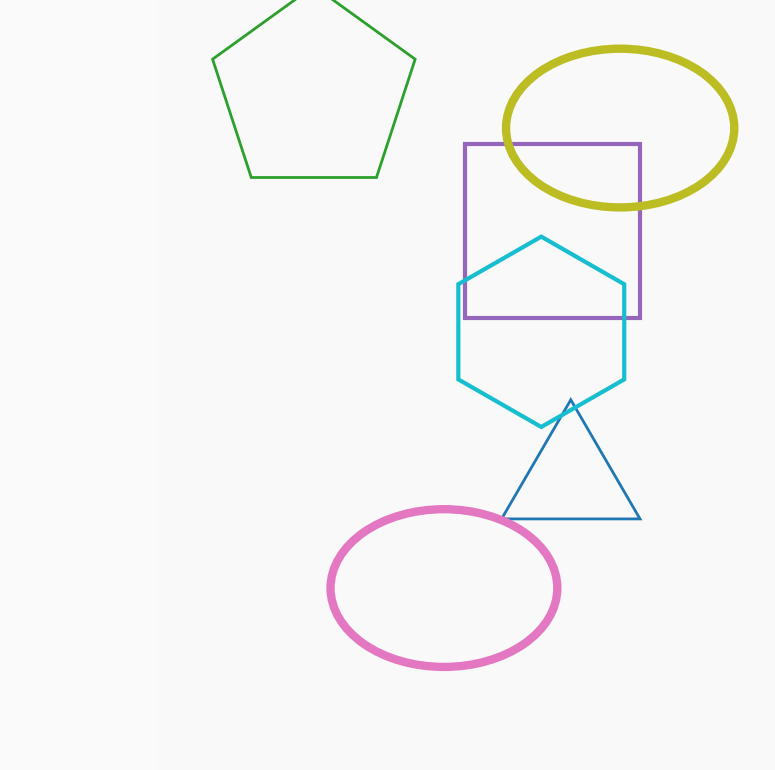[{"shape": "triangle", "thickness": 1, "radius": 0.52, "center": [0.737, 0.378]}, {"shape": "pentagon", "thickness": 1, "radius": 0.69, "center": [0.405, 0.881]}, {"shape": "square", "thickness": 1.5, "radius": 0.56, "center": [0.713, 0.7]}, {"shape": "oval", "thickness": 3, "radius": 0.73, "center": [0.573, 0.236]}, {"shape": "oval", "thickness": 3, "radius": 0.74, "center": [0.8, 0.834]}, {"shape": "hexagon", "thickness": 1.5, "radius": 0.62, "center": [0.698, 0.569]}]